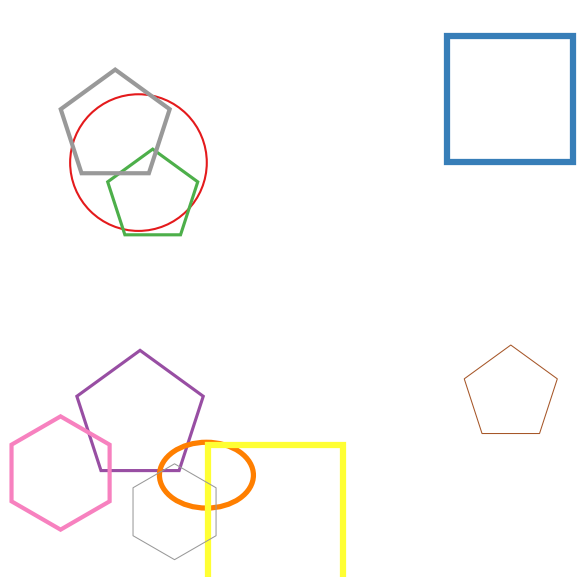[{"shape": "circle", "thickness": 1, "radius": 0.59, "center": [0.24, 0.718]}, {"shape": "square", "thickness": 3, "radius": 0.54, "center": [0.883, 0.828]}, {"shape": "pentagon", "thickness": 1.5, "radius": 0.41, "center": [0.264, 0.659]}, {"shape": "pentagon", "thickness": 1.5, "radius": 0.58, "center": [0.243, 0.277]}, {"shape": "oval", "thickness": 2.5, "radius": 0.41, "center": [0.357, 0.176]}, {"shape": "square", "thickness": 3, "radius": 0.58, "center": [0.477, 0.111]}, {"shape": "pentagon", "thickness": 0.5, "radius": 0.42, "center": [0.884, 0.317]}, {"shape": "hexagon", "thickness": 2, "radius": 0.49, "center": [0.105, 0.18]}, {"shape": "pentagon", "thickness": 2, "radius": 0.5, "center": [0.199, 0.779]}, {"shape": "hexagon", "thickness": 0.5, "radius": 0.42, "center": [0.302, 0.113]}]